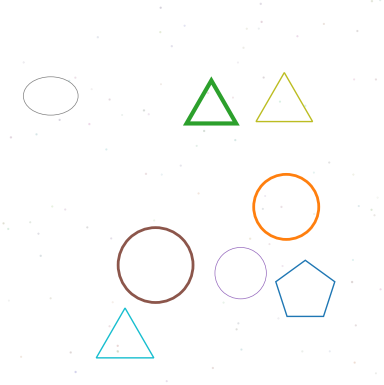[{"shape": "pentagon", "thickness": 1, "radius": 0.4, "center": [0.793, 0.243]}, {"shape": "circle", "thickness": 2, "radius": 0.42, "center": [0.743, 0.463]}, {"shape": "triangle", "thickness": 3, "radius": 0.37, "center": [0.549, 0.716]}, {"shape": "circle", "thickness": 0.5, "radius": 0.33, "center": [0.625, 0.291]}, {"shape": "circle", "thickness": 2, "radius": 0.49, "center": [0.404, 0.312]}, {"shape": "oval", "thickness": 0.5, "radius": 0.36, "center": [0.132, 0.751]}, {"shape": "triangle", "thickness": 1, "radius": 0.42, "center": [0.738, 0.727]}, {"shape": "triangle", "thickness": 1, "radius": 0.43, "center": [0.325, 0.114]}]